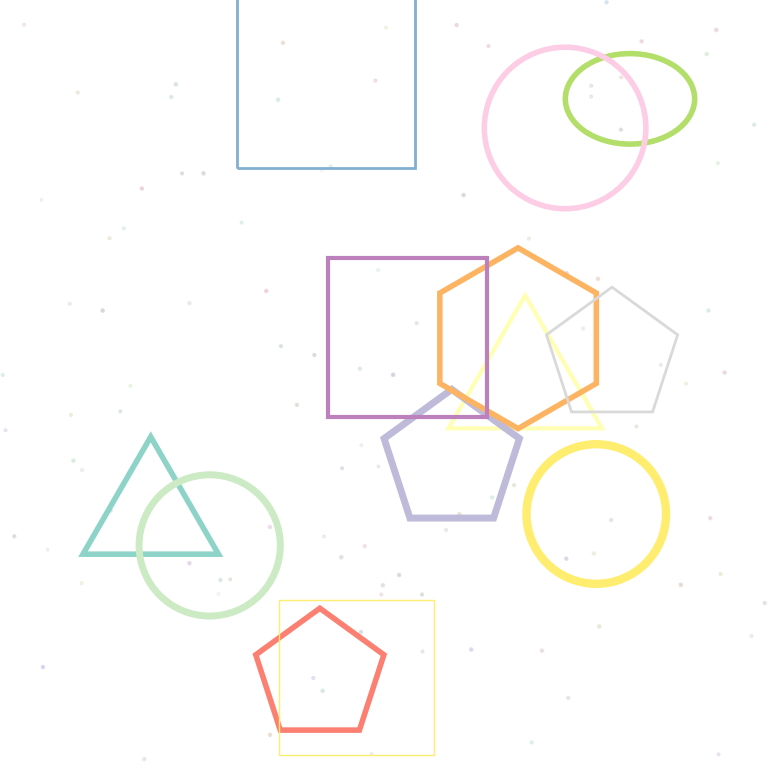[{"shape": "triangle", "thickness": 2, "radius": 0.51, "center": [0.196, 0.331]}, {"shape": "triangle", "thickness": 1.5, "radius": 0.58, "center": [0.682, 0.501]}, {"shape": "pentagon", "thickness": 2.5, "radius": 0.46, "center": [0.587, 0.402]}, {"shape": "pentagon", "thickness": 2, "radius": 0.44, "center": [0.415, 0.123]}, {"shape": "square", "thickness": 1, "radius": 0.58, "center": [0.423, 0.897]}, {"shape": "hexagon", "thickness": 2, "radius": 0.59, "center": [0.673, 0.561]}, {"shape": "oval", "thickness": 2, "radius": 0.42, "center": [0.818, 0.872]}, {"shape": "circle", "thickness": 2, "radius": 0.52, "center": [0.734, 0.834]}, {"shape": "pentagon", "thickness": 1, "radius": 0.45, "center": [0.795, 0.538]}, {"shape": "square", "thickness": 1.5, "radius": 0.52, "center": [0.529, 0.562]}, {"shape": "circle", "thickness": 2.5, "radius": 0.46, "center": [0.272, 0.292]}, {"shape": "square", "thickness": 0.5, "radius": 0.5, "center": [0.463, 0.12]}, {"shape": "circle", "thickness": 3, "radius": 0.45, "center": [0.774, 0.332]}]